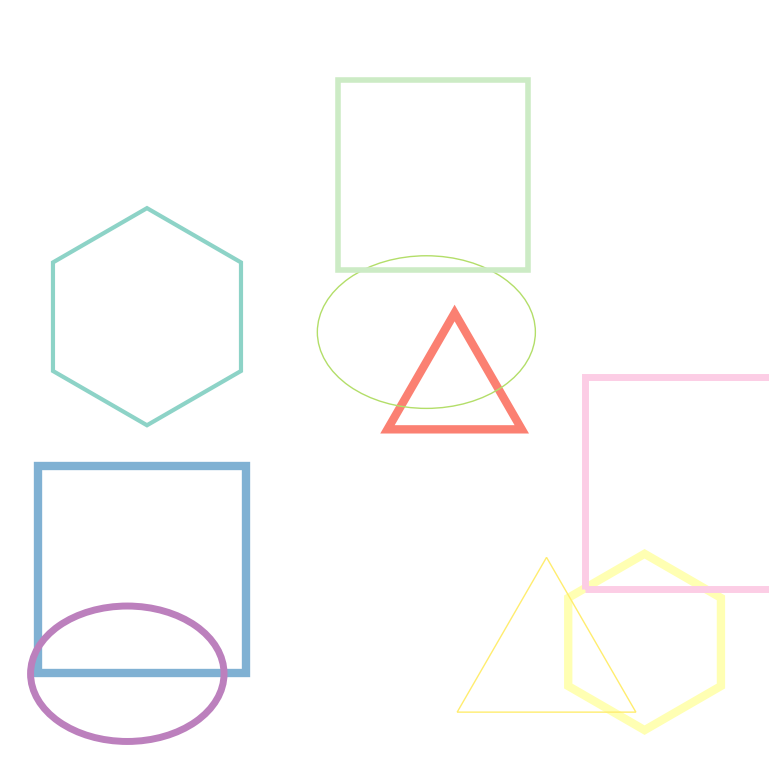[{"shape": "hexagon", "thickness": 1.5, "radius": 0.7, "center": [0.191, 0.589]}, {"shape": "hexagon", "thickness": 3, "radius": 0.57, "center": [0.837, 0.166]}, {"shape": "triangle", "thickness": 3, "radius": 0.5, "center": [0.59, 0.493]}, {"shape": "square", "thickness": 3, "radius": 0.67, "center": [0.184, 0.26]}, {"shape": "oval", "thickness": 0.5, "radius": 0.71, "center": [0.554, 0.569]}, {"shape": "square", "thickness": 2.5, "radius": 0.69, "center": [0.898, 0.373]}, {"shape": "oval", "thickness": 2.5, "radius": 0.63, "center": [0.165, 0.125]}, {"shape": "square", "thickness": 2, "radius": 0.62, "center": [0.562, 0.773]}, {"shape": "triangle", "thickness": 0.5, "radius": 0.67, "center": [0.71, 0.142]}]